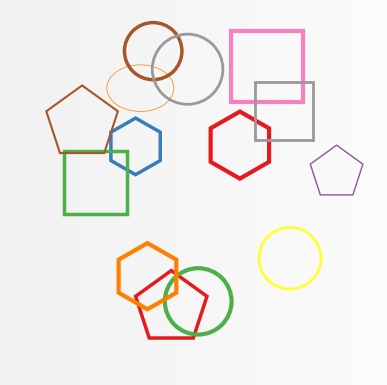[{"shape": "hexagon", "thickness": 3, "radius": 0.44, "center": [0.619, 0.623]}, {"shape": "pentagon", "thickness": 2.5, "radius": 0.48, "center": [0.442, 0.2]}, {"shape": "hexagon", "thickness": 2.5, "radius": 0.37, "center": [0.35, 0.62]}, {"shape": "circle", "thickness": 3, "radius": 0.43, "center": [0.511, 0.217]}, {"shape": "square", "thickness": 2.5, "radius": 0.41, "center": [0.247, 0.526]}, {"shape": "pentagon", "thickness": 1, "radius": 0.36, "center": [0.869, 0.552]}, {"shape": "oval", "thickness": 0.5, "radius": 0.43, "center": [0.362, 0.771]}, {"shape": "hexagon", "thickness": 3, "radius": 0.43, "center": [0.381, 0.283]}, {"shape": "circle", "thickness": 2, "radius": 0.4, "center": [0.748, 0.329]}, {"shape": "circle", "thickness": 2.5, "radius": 0.37, "center": [0.395, 0.867]}, {"shape": "pentagon", "thickness": 1.5, "radius": 0.49, "center": [0.212, 0.681]}, {"shape": "square", "thickness": 3, "radius": 0.46, "center": [0.689, 0.828]}, {"shape": "square", "thickness": 2, "radius": 0.37, "center": [0.732, 0.712]}, {"shape": "circle", "thickness": 2, "radius": 0.46, "center": [0.484, 0.82]}]